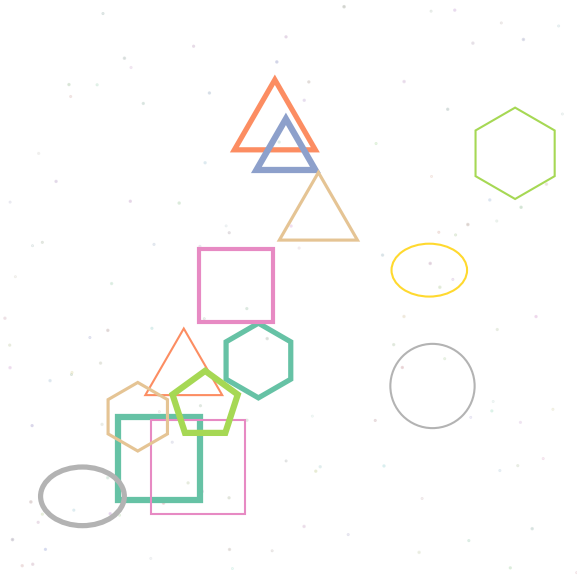[{"shape": "square", "thickness": 3, "radius": 0.36, "center": [0.275, 0.205]}, {"shape": "hexagon", "thickness": 2.5, "radius": 0.32, "center": [0.447, 0.375]}, {"shape": "triangle", "thickness": 1, "radius": 0.38, "center": [0.318, 0.353]}, {"shape": "triangle", "thickness": 2.5, "radius": 0.4, "center": [0.476, 0.78]}, {"shape": "triangle", "thickness": 3, "radius": 0.3, "center": [0.495, 0.734]}, {"shape": "square", "thickness": 2, "radius": 0.32, "center": [0.409, 0.504]}, {"shape": "square", "thickness": 1, "radius": 0.41, "center": [0.343, 0.19]}, {"shape": "pentagon", "thickness": 3, "radius": 0.3, "center": [0.355, 0.298]}, {"shape": "hexagon", "thickness": 1, "radius": 0.4, "center": [0.892, 0.734]}, {"shape": "oval", "thickness": 1, "radius": 0.33, "center": [0.743, 0.531]}, {"shape": "triangle", "thickness": 1.5, "radius": 0.39, "center": [0.551, 0.622]}, {"shape": "hexagon", "thickness": 1.5, "radius": 0.3, "center": [0.239, 0.277]}, {"shape": "circle", "thickness": 1, "radius": 0.36, "center": [0.749, 0.331]}, {"shape": "oval", "thickness": 2.5, "radius": 0.36, "center": [0.143, 0.14]}]